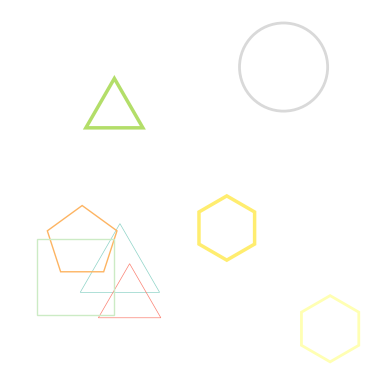[{"shape": "triangle", "thickness": 0.5, "radius": 0.6, "center": [0.311, 0.3]}, {"shape": "hexagon", "thickness": 2, "radius": 0.43, "center": [0.857, 0.146]}, {"shape": "triangle", "thickness": 0.5, "radius": 0.47, "center": [0.337, 0.221]}, {"shape": "pentagon", "thickness": 1, "radius": 0.48, "center": [0.213, 0.371]}, {"shape": "triangle", "thickness": 2.5, "radius": 0.43, "center": [0.297, 0.711]}, {"shape": "circle", "thickness": 2, "radius": 0.57, "center": [0.737, 0.826]}, {"shape": "square", "thickness": 1, "radius": 0.5, "center": [0.196, 0.28]}, {"shape": "hexagon", "thickness": 2.5, "radius": 0.42, "center": [0.589, 0.408]}]